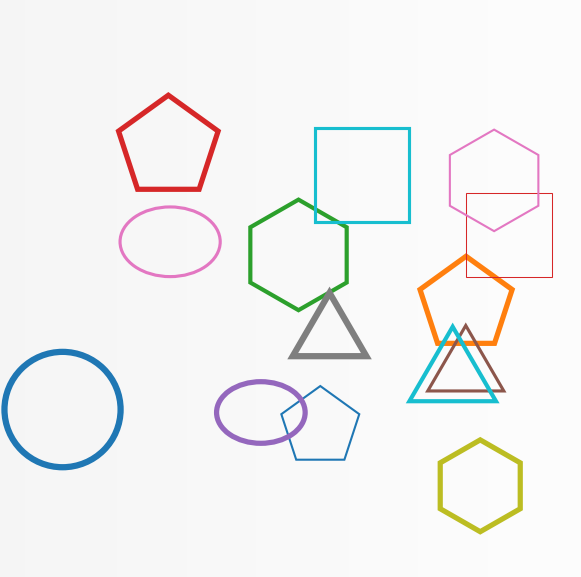[{"shape": "pentagon", "thickness": 1, "radius": 0.35, "center": [0.551, 0.26]}, {"shape": "circle", "thickness": 3, "radius": 0.5, "center": [0.108, 0.29]}, {"shape": "pentagon", "thickness": 2.5, "radius": 0.42, "center": [0.802, 0.472]}, {"shape": "hexagon", "thickness": 2, "radius": 0.48, "center": [0.514, 0.558]}, {"shape": "square", "thickness": 0.5, "radius": 0.37, "center": [0.876, 0.592]}, {"shape": "pentagon", "thickness": 2.5, "radius": 0.45, "center": [0.29, 0.744]}, {"shape": "oval", "thickness": 2.5, "radius": 0.38, "center": [0.449, 0.285]}, {"shape": "triangle", "thickness": 1.5, "radius": 0.38, "center": [0.801, 0.36]}, {"shape": "oval", "thickness": 1.5, "radius": 0.43, "center": [0.293, 0.58]}, {"shape": "hexagon", "thickness": 1, "radius": 0.44, "center": [0.85, 0.687]}, {"shape": "triangle", "thickness": 3, "radius": 0.37, "center": [0.567, 0.419]}, {"shape": "hexagon", "thickness": 2.5, "radius": 0.4, "center": [0.826, 0.158]}, {"shape": "triangle", "thickness": 2, "radius": 0.43, "center": [0.779, 0.347]}, {"shape": "square", "thickness": 1.5, "radius": 0.4, "center": [0.623, 0.696]}]